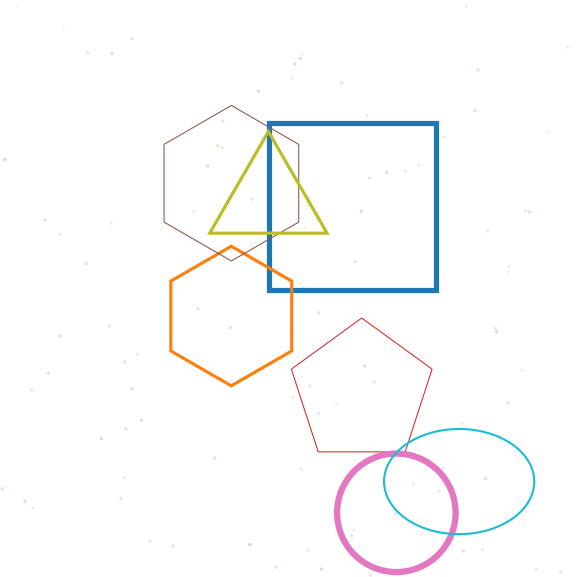[{"shape": "square", "thickness": 2.5, "radius": 0.72, "center": [0.611, 0.642]}, {"shape": "hexagon", "thickness": 1.5, "radius": 0.6, "center": [0.4, 0.452]}, {"shape": "pentagon", "thickness": 0.5, "radius": 0.64, "center": [0.626, 0.32]}, {"shape": "hexagon", "thickness": 0.5, "radius": 0.67, "center": [0.401, 0.682]}, {"shape": "circle", "thickness": 3, "radius": 0.51, "center": [0.686, 0.111]}, {"shape": "triangle", "thickness": 1.5, "radius": 0.59, "center": [0.465, 0.654]}, {"shape": "oval", "thickness": 1, "radius": 0.65, "center": [0.795, 0.165]}]